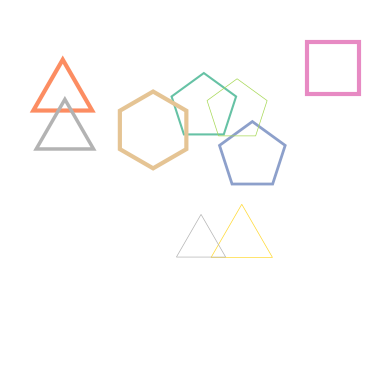[{"shape": "pentagon", "thickness": 1.5, "radius": 0.44, "center": [0.529, 0.722]}, {"shape": "triangle", "thickness": 3, "radius": 0.44, "center": [0.163, 0.757]}, {"shape": "pentagon", "thickness": 2, "radius": 0.45, "center": [0.655, 0.595]}, {"shape": "square", "thickness": 3, "radius": 0.34, "center": [0.864, 0.823]}, {"shape": "pentagon", "thickness": 0.5, "radius": 0.41, "center": [0.616, 0.713]}, {"shape": "triangle", "thickness": 0.5, "radius": 0.46, "center": [0.628, 0.377]}, {"shape": "hexagon", "thickness": 3, "radius": 0.5, "center": [0.398, 0.663]}, {"shape": "triangle", "thickness": 0.5, "radius": 0.37, "center": [0.522, 0.369]}, {"shape": "triangle", "thickness": 2.5, "radius": 0.43, "center": [0.169, 0.656]}]